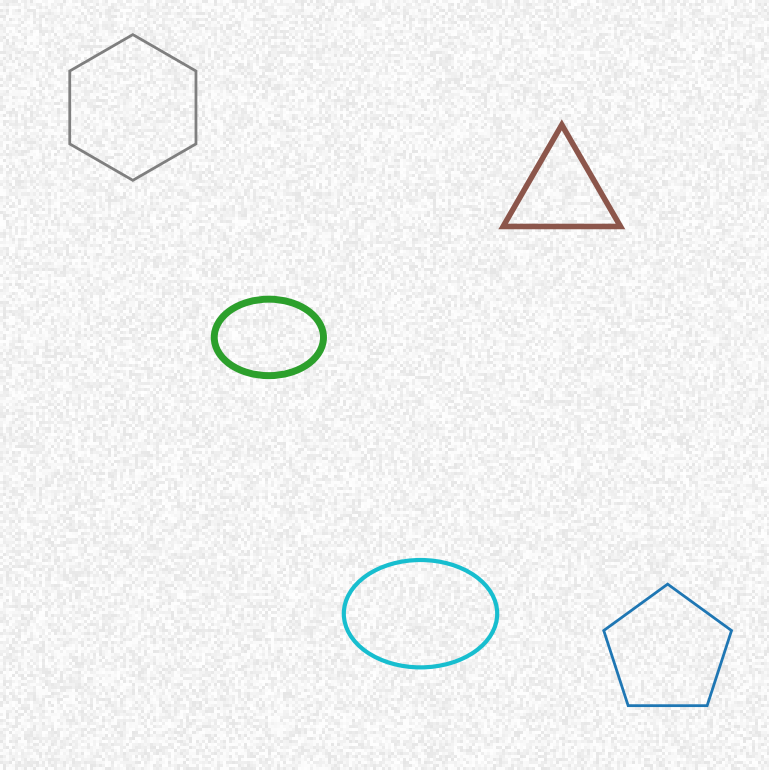[{"shape": "pentagon", "thickness": 1, "radius": 0.44, "center": [0.867, 0.154]}, {"shape": "oval", "thickness": 2.5, "radius": 0.35, "center": [0.349, 0.562]}, {"shape": "triangle", "thickness": 2, "radius": 0.44, "center": [0.73, 0.75]}, {"shape": "hexagon", "thickness": 1, "radius": 0.47, "center": [0.173, 0.86]}, {"shape": "oval", "thickness": 1.5, "radius": 0.5, "center": [0.546, 0.203]}]